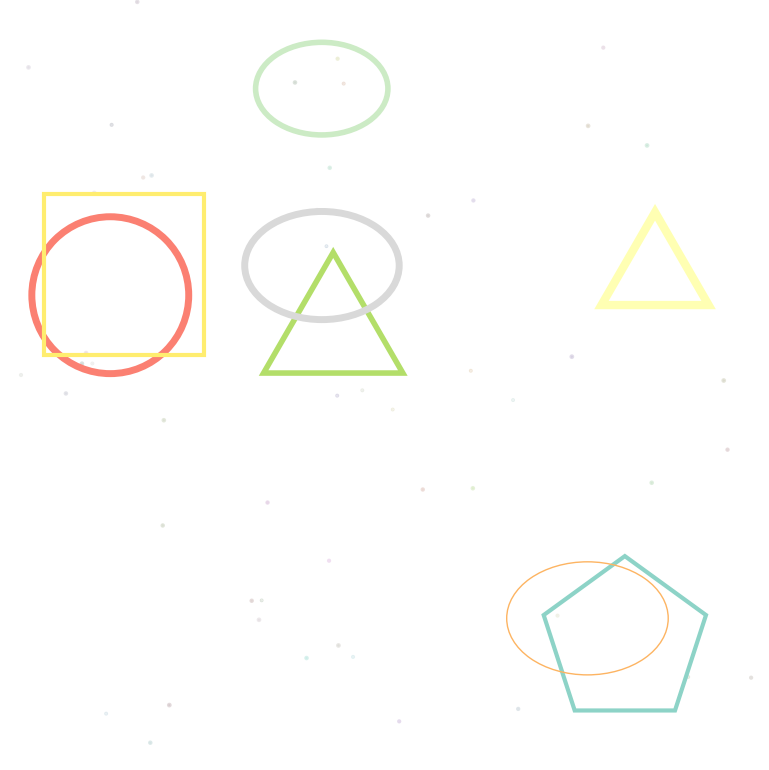[{"shape": "pentagon", "thickness": 1.5, "radius": 0.55, "center": [0.811, 0.167]}, {"shape": "triangle", "thickness": 3, "radius": 0.4, "center": [0.851, 0.644]}, {"shape": "circle", "thickness": 2.5, "radius": 0.51, "center": [0.143, 0.617]}, {"shape": "oval", "thickness": 0.5, "radius": 0.52, "center": [0.763, 0.197]}, {"shape": "triangle", "thickness": 2, "radius": 0.52, "center": [0.433, 0.568]}, {"shape": "oval", "thickness": 2.5, "radius": 0.5, "center": [0.418, 0.655]}, {"shape": "oval", "thickness": 2, "radius": 0.43, "center": [0.418, 0.885]}, {"shape": "square", "thickness": 1.5, "radius": 0.52, "center": [0.161, 0.643]}]